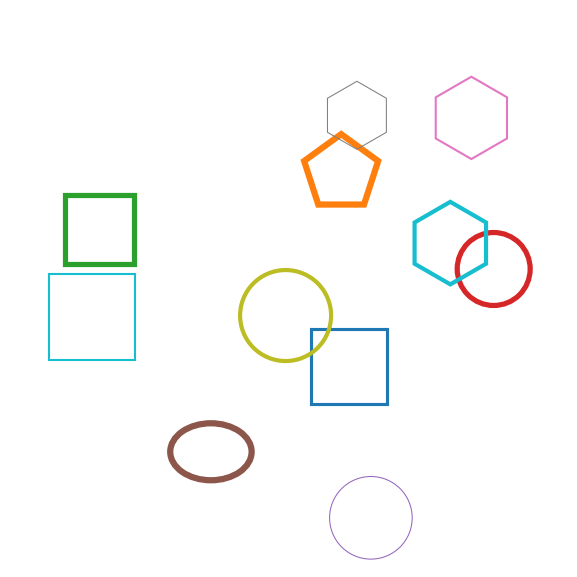[{"shape": "square", "thickness": 1.5, "radius": 0.33, "center": [0.604, 0.365]}, {"shape": "pentagon", "thickness": 3, "radius": 0.34, "center": [0.591, 0.699]}, {"shape": "square", "thickness": 2.5, "radius": 0.3, "center": [0.173, 0.601]}, {"shape": "circle", "thickness": 2.5, "radius": 0.32, "center": [0.855, 0.533]}, {"shape": "circle", "thickness": 0.5, "radius": 0.36, "center": [0.642, 0.102]}, {"shape": "oval", "thickness": 3, "radius": 0.35, "center": [0.365, 0.217]}, {"shape": "hexagon", "thickness": 1, "radius": 0.36, "center": [0.816, 0.795]}, {"shape": "hexagon", "thickness": 0.5, "radius": 0.29, "center": [0.618, 0.799]}, {"shape": "circle", "thickness": 2, "radius": 0.39, "center": [0.495, 0.453]}, {"shape": "square", "thickness": 1, "radius": 0.37, "center": [0.159, 0.45]}, {"shape": "hexagon", "thickness": 2, "radius": 0.36, "center": [0.78, 0.578]}]